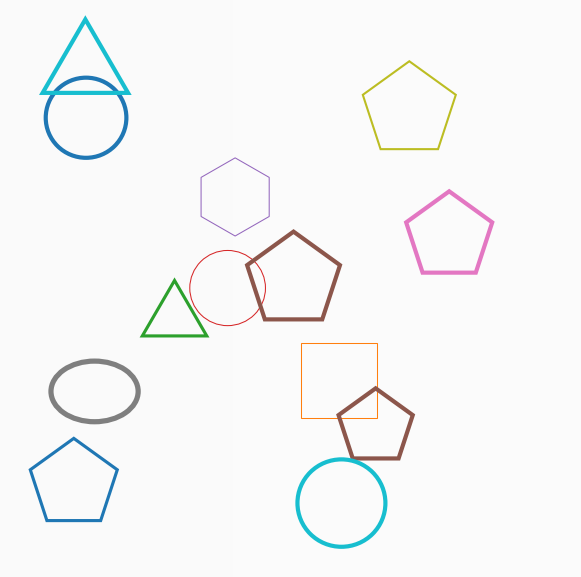[{"shape": "circle", "thickness": 2, "radius": 0.35, "center": [0.148, 0.795]}, {"shape": "pentagon", "thickness": 1.5, "radius": 0.39, "center": [0.127, 0.161]}, {"shape": "square", "thickness": 0.5, "radius": 0.33, "center": [0.583, 0.34]}, {"shape": "triangle", "thickness": 1.5, "radius": 0.32, "center": [0.3, 0.449]}, {"shape": "circle", "thickness": 0.5, "radius": 0.33, "center": [0.392, 0.5]}, {"shape": "hexagon", "thickness": 0.5, "radius": 0.34, "center": [0.405, 0.658]}, {"shape": "pentagon", "thickness": 2, "radius": 0.42, "center": [0.505, 0.514]}, {"shape": "pentagon", "thickness": 2, "radius": 0.34, "center": [0.646, 0.26]}, {"shape": "pentagon", "thickness": 2, "radius": 0.39, "center": [0.773, 0.59]}, {"shape": "oval", "thickness": 2.5, "radius": 0.37, "center": [0.163, 0.321]}, {"shape": "pentagon", "thickness": 1, "radius": 0.42, "center": [0.704, 0.809]}, {"shape": "triangle", "thickness": 2, "radius": 0.42, "center": [0.147, 0.881]}, {"shape": "circle", "thickness": 2, "radius": 0.38, "center": [0.587, 0.128]}]